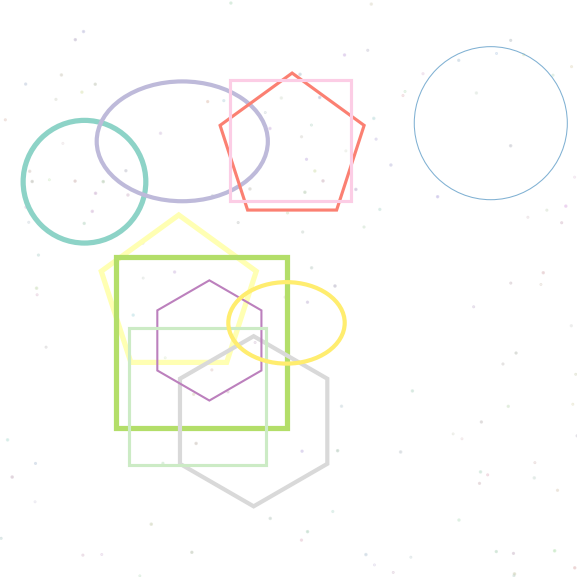[{"shape": "circle", "thickness": 2.5, "radius": 0.53, "center": [0.146, 0.684]}, {"shape": "pentagon", "thickness": 2.5, "radius": 0.71, "center": [0.31, 0.486]}, {"shape": "oval", "thickness": 2, "radius": 0.74, "center": [0.316, 0.754]}, {"shape": "pentagon", "thickness": 1.5, "radius": 0.66, "center": [0.506, 0.741]}, {"shape": "circle", "thickness": 0.5, "radius": 0.66, "center": [0.85, 0.786]}, {"shape": "square", "thickness": 2.5, "radius": 0.74, "center": [0.35, 0.406]}, {"shape": "square", "thickness": 1.5, "radius": 0.52, "center": [0.504, 0.757]}, {"shape": "hexagon", "thickness": 2, "radius": 0.74, "center": [0.439, 0.27]}, {"shape": "hexagon", "thickness": 1, "radius": 0.52, "center": [0.363, 0.41]}, {"shape": "square", "thickness": 1.5, "radius": 0.59, "center": [0.342, 0.313]}, {"shape": "oval", "thickness": 2, "radius": 0.5, "center": [0.496, 0.44]}]